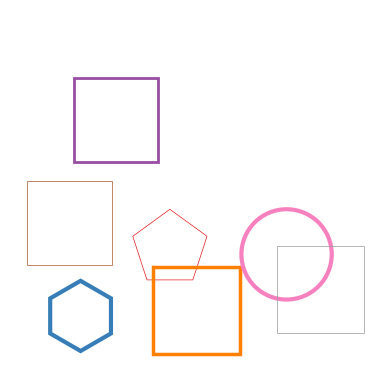[{"shape": "pentagon", "thickness": 0.5, "radius": 0.51, "center": [0.441, 0.355]}, {"shape": "hexagon", "thickness": 3, "radius": 0.46, "center": [0.209, 0.179]}, {"shape": "square", "thickness": 2, "radius": 0.55, "center": [0.302, 0.689]}, {"shape": "square", "thickness": 2.5, "radius": 0.56, "center": [0.51, 0.193]}, {"shape": "square", "thickness": 0.5, "radius": 0.55, "center": [0.18, 0.421]}, {"shape": "circle", "thickness": 3, "radius": 0.59, "center": [0.744, 0.339]}, {"shape": "square", "thickness": 0.5, "radius": 0.57, "center": [0.832, 0.248]}]